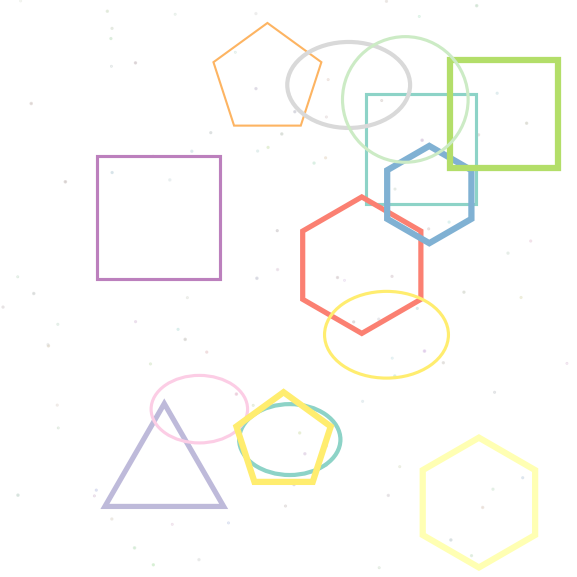[{"shape": "oval", "thickness": 2, "radius": 0.44, "center": [0.502, 0.238]}, {"shape": "square", "thickness": 1.5, "radius": 0.48, "center": [0.729, 0.74]}, {"shape": "hexagon", "thickness": 3, "radius": 0.56, "center": [0.829, 0.129]}, {"shape": "triangle", "thickness": 2.5, "radius": 0.59, "center": [0.284, 0.182]}, {"shape": "hexagon", "thickness": 2.5, "radius": 0.59, "center": [0.626, 0.54]}, {"shape": "hexagon", "thickness": 3, "radius": 0.42, "center": [0.743, 0.662]}, {"shape": "pentagon", "thickness": 1, "radius": 0.49, "center": [0.463, 0.861]}, {"shape": "square", "thickness": 3, "radius": 0.47, "center": [0.873, 0.802]}, {"shape": "oval", "thickness": 1.5, "radius": 0.42, "center": [0.345, 0.291]}, {"shape": "oval", "thickness": 2, "radius": 0.53, "center": [0.604, 0.852]}, {"shape": "square", "thickness": 1.5, "radius": 0.53, "center": [0.274, 0.622]}, {"shape": "circle", "thickness": 1.5, "radius": 0.54, "center": [0.702, 0.827]}, {"shape": "pentagon", "thickness": 3, "radius": 0.43, "center": [0.491, 0.234]}, {"shape": "oval", "thickness": 1.5, "radius": 0.54, "center": [0.669, 0.42]}]